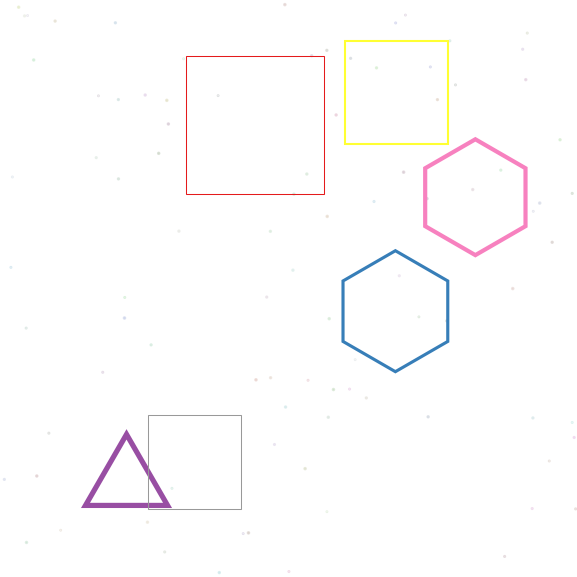[{"shape": "square", "thickness": 0.5, "radius": 0.6, "center": [0.442, 0.783]}, {"shape": "hexagon", "thickness": 1.5, "radius": 0.52, "center": [0.685, 0.46]}, {"shape": "triangle", "thickness": 2.5, "radius": 0.41, "center": [0.219, 0.165]}, {"shape": "square", "thickness": 1, "radius": 0.45, "center": [0.687, 0.839]}, {"shape": "hexagon", "thickness": 2, "radius": 0.5, "center": [0.823, 0.658]}, {"shape": "square", "thickness": 0.5, "radius": 0.4, "center": [0.337, 0.199]}]